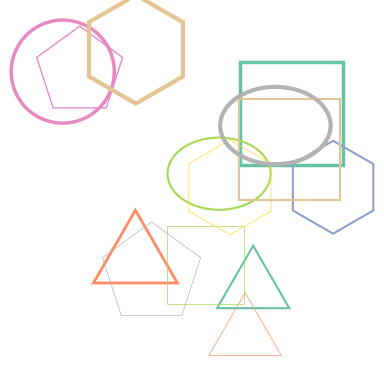[{"shape": "square", "thickness": 2.5, "radius": 0.67, "center": [0.757, 0.706]}, {"shape": "triangle", "thickness": 1.5, "radius": 0.54, "center": [0.658, 0.254]}, {"shape": "triangle", "thickness": 2, "radius": 0.63, "center": [0.352, 0.328]}, {"shape": "triangle", "thickness": 0.5, "radius": 0.54, "center": [0.637, 0.131]}, {"shape": "hexagon", "thickness": 1.5, "radius": 0.6, "center": [0.865, 0.514]}, {"shape": "circle", "thickness": 2.5, "radius": 0.67, "center": [0.163, 0.814]}, {"shape": "pentagon", "thickness": 1, "radius": 0.59, "center": [0.207, 0.815]}, {"shape": "square", "thickness": 0.5, "radius": 0.5, "center": [0.533, 0.312]}, {"shape": "oval", "thickness": 1.5, "radius": 0.67, "center": [0.569, 0.549]}, {"shape": "hexagon", "thickness": 0.5, "radius": 0.62, "center": [0.597, 0.513]}, {"shape": "square", "thickness": 1.5, "radius": 0.66, "center": [0.753, 0.611]}, {"shape": "hexagon", "thickness": 3, "radius": 0.7, "center": [0.353, 0.872]}, {"shape": "pentagon", "thickness": 0.5, "radius": 0.67, "center": [0.394, 0.289]}, {"shape": "oval", "thickness": 3, "radius": 0.72, "center": [0.715, 0.674]}]